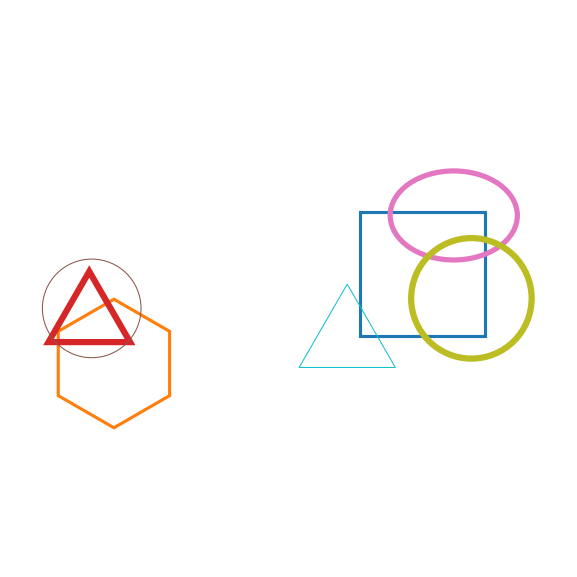[{"shape": "square", "thickness": 1.5, "radius": 0.54, "center": [0.732, 0.525]}, {"shape": "hexagon", "thickness": 1.5, "radius": 0.56, "center": [0.197, 0.37]}, {"shape": "triangle", "thickness": 3, "radius": 0.41, "center": [0.155, 0.448]}, {"shape": "circle", "thickness": 0.5, "radius": 0.43, "center": [0.159, 0.465]}, {"shape": "oval", "thickness": 2.5, "radius": 0.55, "center": [0.786, 0.626]}, {"shape": "circle", "thickness": 3, "radius": 0.52, "center": [0.816, 0.483]}, {"shape": "triangle", "thickness": 0.5, "radius": 0.48, "center": [0.601, 0.411]}]